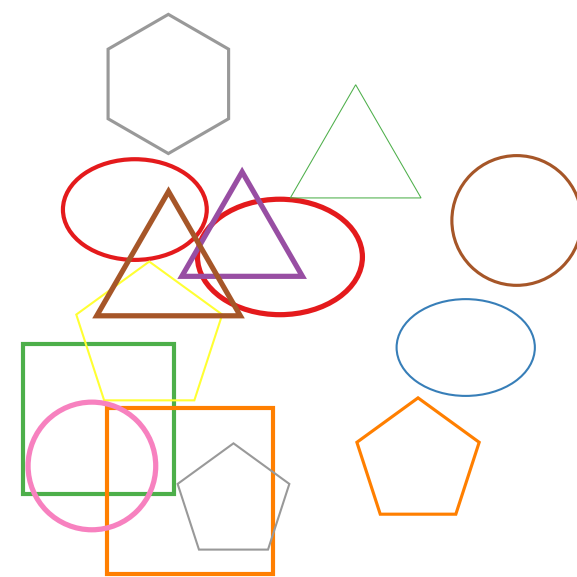[{"shape": "oval", "thickness": 2.5, "radius": 0.71, "center": [0.485, 0.554]}, {"shape": "oval", "thickness": 2, "radius": 0.62, "center": [0.234, 0.636]}, {"shape": "oval", "thickness": 1, "radius": 0.6, "center": [0.806, 0.397]}, {"shape": "square", "thickness": 2, "radius": 0.65, "center": [0.171, 0.274]}, {"shape": "triangle", "thickness": 0.5, "radius": 0.65, "center": [0.616, 0.722]}, {"shape": "triangle", "thickness": 2.5, "radius": 0.6, "center": [0.419, 0.581]}, {"shape": "pentagon", "thickness": 1.5, "radius": 0.56, "center": [0.724, 0.199]}, {"shape": "square", "thickness": 2, "radius": 0.72, "center": [0.329, 0.149]}, {"shape": "pentagon", "thickness": 1, "radius": 0.66, "center": [0.258, 0.413]}, {"shape": "triangle", "thickness": 2.5, "radius": 0.72, "center": [0.292, 0.524]}, {"shape": "circle", "thickness": 1.5, "radius": 0.56, "center": [0.895, 0.617]}, {"shape": "circle", "thickness": 2.5, "radius": 0.55, "center": [0.159, 0.192]}, {"shape": "hexagon", "thickness": 1.5, "radius": 0.6, "center": [0.292, 0.854]}, {"shape": "pentagon", "thickness": 1, "radius": 0.51, "center": [0.404, 0.13]}]